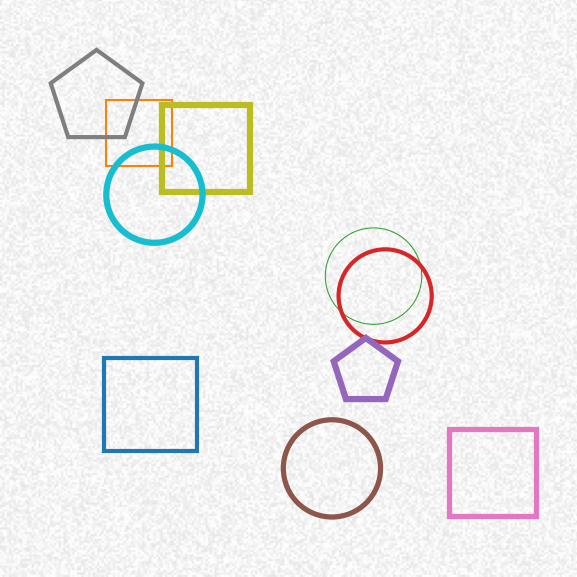[{"shape": "square", "thickness": 2, "radius": 0.4, "center": [0.26, 0.299]}, {"shape": "square", "thickness": 1, "radius": 0.29, "center": [0.241, 0.768]}, {"shape": "circle", "thickness": 0.5, "radius": 0.42, "center": [0.647, 0.521]}, {"shape": "circle", "thickness": 2, "radius": 0.4, "center": [0.667, 0.487]}, {"shape": "pentagon", "thickness": 3, "radius": 0.29, "center": [0.633, 0.355]}, {"shape": "circle", "thickness": 2.5, "radius": 0.42, "center": [0.575, 0.188]}, {"shape": "square", "thickness": 2.5, "radius": 0.37, "center": [0.853, 0.181]}, {"shape": "pentagon", "thickness": 2, "radius": 0.42, "center": [0.167, 0.829]}, {"shape": "square", "thickness": 3, "radius": 0.38, "center": [0.356, 0.742]}, {"shape": "circle", "thickness": 3, "radius": 0.42, "center": [0.267, 0.662]}]